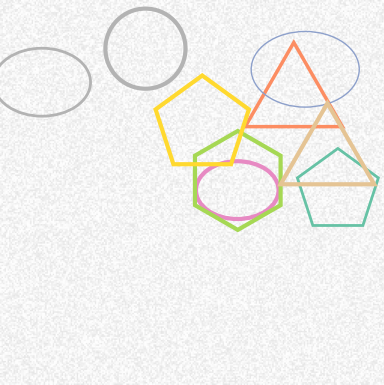[{"shape": "pentagon", "thickness": 2, "radius": 0.55, "center": [0.878, 0.504]}, {"shape": "triangle", "thickness": 2.5, "radius": 0.73, "center": [0.763, 0.744]}, {"shape": "oval", "thickness": 1, "radius": 0.7, "center": [0.793, 0.82]}, {"shape": "oval", "thickness": 3, "radius": 0.54, "center": [0.616, 0.506]}, {"shape": "hexagon", "thickness": 3, "radius": 0.64, "center": [0.618, 0.531]}, {"shape": "pentagon", "thickness": 3, "radius": 0.64, "center": [0.525, 0.677]}, {"shape": "triangle", "thickness": 3, "radius": 0.7, "center": [0.85, 0.591]}, {"shape": "circle", "thickness": 3, "radius": 0.52, "center": [0.378, 0.874]}, {"shape": "oval", "thickness": 2, "radius": 0.63, "center": [0.109, 0.786]}]